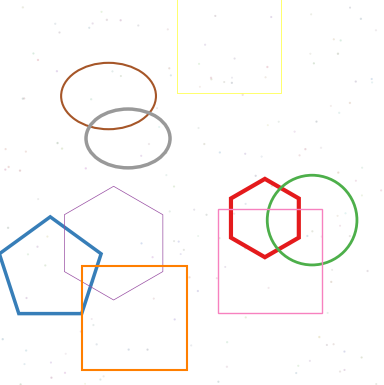[{"shape": "hexagon", "thickness": 3, "radius": 0.51, "center": [0.688, 0.434]}, {"shape": "pentagon", "thickness": 2.5, "radius": 0.69, "center": [0.131, 0.298]}, {"shape": "circle", "thickness": 2, "radius": 0.58, "center": [0.811, 0.428]}, {"shape": "hexagon", "thickness": 0.5, "radius": 0.74, "center": [0.295, 0.368]}, {"shape": "square", "thickness": 1.5, "radius": 0.68, "center": [0.349, 0.174]}, {"shape": "square", "thickness": 0.5, "radius": 0.67, "center": [0.595, 0.893]}, {"shape": "oval", "thickness": 1.5, "radius": 0.62, "center": [0.282, 0.751]}, {"shape": "square", "thickness": 1, "radius": 0.68, "center": [0.701, 0.322]}, {"shape": "oval", "thickness": 2.5, "radius": 0.55, "center": [0.333, 0.64]}]